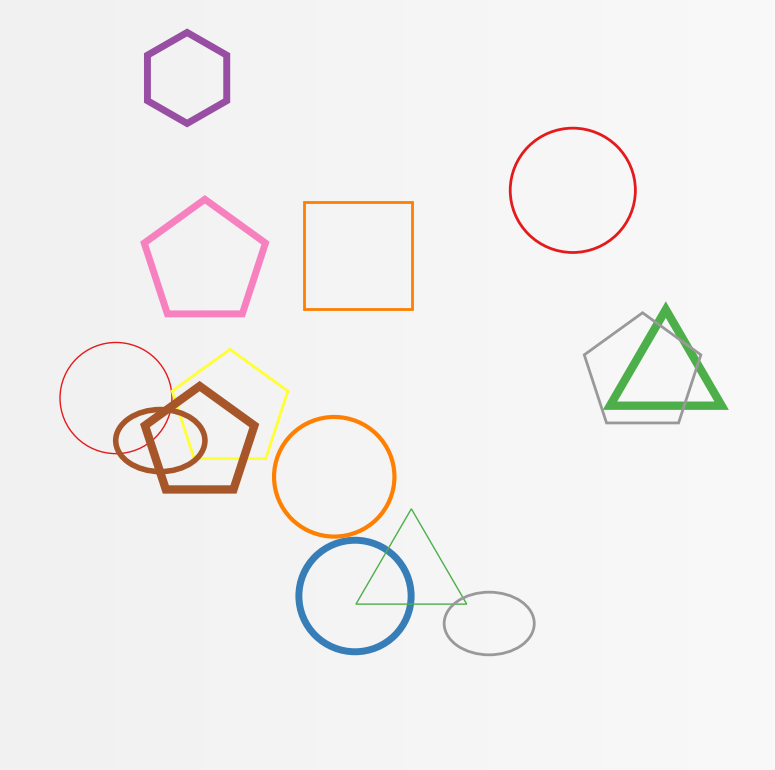[{"shape": "circle", "thickness": 1, "radius": 0.4, "center": [0.739, 0.753]}, {"shape": "circle", "thickness": 0.5, "radius": 0.36, "center": [0.15, 0.483]}, {"shape": "circle", "thickness": 2.5, "radius": 0.36, "center": [0.458, 0.226]}, {"shape": "triangle", "thickness": 3, "radius": 0.42, "center": [0.859, 0.515]}, {"shape": "triangle", "thickness": 0.5, "radius": 0.41, "center": [0.531, 0.257]}, {"shape": "hexagon", "thickness": 2.5, "radius": 0.3, "center": [0.241, 0.899]}, {"shape": "circle", "thickness": 1.5, "radius": 0.39, "center": [0.431, 0.381]}, {"shape": "square", "thickness": 1, "radius": 0.35, "center": [0.462, 0.668]}, {"shape": "pentagon", "thickness": 1, "radius": 0.39, "center": [0.297, 0.468]}, {"shape": "oval", "thickness": 2, "radius": 0.29, "center": [0.207, 0.428]}, {"shape": "pentagon", "thickness": 3, "radius": 0.37, "center": [0.258, 0.424]}, {"shape": "pentagon", "thickness": 2.5, "radius": 0.41, "center": [0.264, 0.659]}, {"shape": "pentagon", "thickness": 1, "radius": 0.4, "center": [0.829, 0.515]}, {"shape": "oval", "thickness": 1, "radius": 0.29, "center": [0.631, 0.19]}]